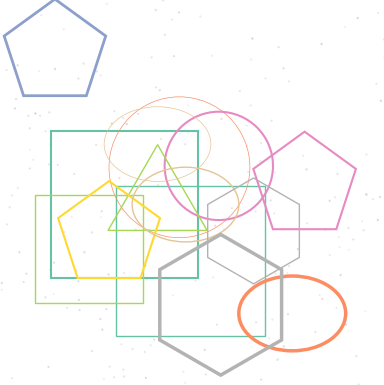[{"shape": "square", "thickness": 1.5, "radius": 0.96, "center": [0.324, 0.469]}, {"shape": "square", "thickness": 1, "radius": 0.97, "center": [0.495, 0.322]}, {"shape": "circle", "thickness": 0.5, "radius": 0.91, "center": [0.466, 0.566]}, {"shape": "oval", "thickness": 2.5, "radius": 0.69, "center": [0.759, 0.186]}, {"shape": "pentagon", "thickness": 2, "radius": 0.69, "center": [0.143, 0.864]}, {"shape": "circle", "thickness": 1.5, "radius": 0.7, "center": [0.568, 0.569]}, {"shape": "pentagon", "thickness": 1.5, "radius": 0.7, "center": [0.791, 0.518]}, {"shape": "triangle", "thickness": 1, "radius": 0.74, "center": [0.409, 0.476]}, {"shape": "square", "thickness": 1, "radius": 0.7, "center": [0.23, 0.353]}, {"shape": "pentagon", "thickness": 1.5, "radius": 0.7, "center": [0.283, 0.39]}, {"shape": "oval", "thickness": 0.5, "radius": 0.69, "center": [0.409, 0.626]}, {"shape": "oval", "thickness": 1, "radius": 0.69, "center": [0.482, 0.469]}, {"shape": "hexagon", "thickness": 1, "radius": 0.69, "center": [0.659, 0.4]}, {"shape": "hexagon", "thickness": 2.5, "radius": 0.91, "center": [0.573, 0.208]}]